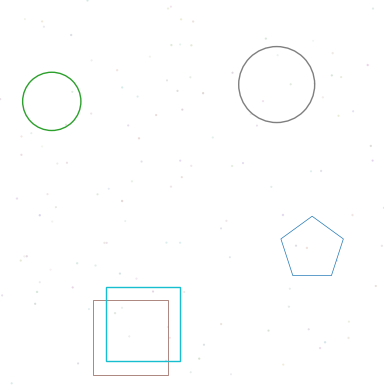[{"shape": "pentagon", "thickness": 0.5, "radius": 0.43, "center": [0.811, 0.353]}, {"shape": "circle", "thickness": 1, "radius": 0.38, "center": [0.134, 0.737]}, {"shape": "square", "thickness": 0.5, "radius": 0.48, "center": [0.339, 0.123]}, {"shape": "circle", "thickness": 1, "radius": 0.49, "center": [0.719, 0.78]}, {"shape": "square", "thickness": 1, "radius": 0.48, "center": [0.37, 0.159]}]